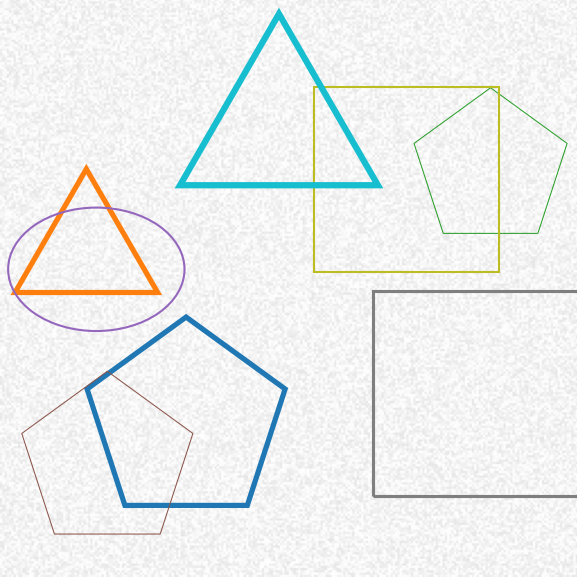[{"shape": "pentagon", "thickness": 2.5, "radius": 0.9, "center": [0.322, 0.27]}, {"shape": "triangle", "thickness": 2.5, "radius": 0.71, "center": [0.15, 0.564]}, {"shape": "pentagon", "thickness": 0.5, "radius": 0.7, "center": [0.849, 0.708]}, {"shape": "oval", "thickness": 1, "radius": 0.76, "center": [0.167, 0.533]}, {"shape": "pentagon", "thickness": 0.5, "radius": 0.78, "center": [0.186, 0.2]}, {"shape": "square", "thickness": 1.5, "radius": 0.89, "center": [0.824, 0.318]}, {"shape": "square", "thickness": 1, "radius": 0.8, "center": [0.704, 0.688]}, {"shape": "triangle", "thickness": 3, "radius": 0.99, "center": [0.483, 0.777]}]